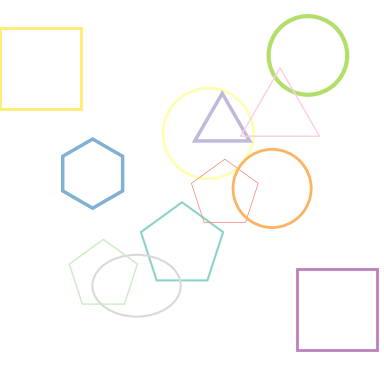[{"shape": "pentagon", "thickness": 1.5, "radius": 0.56, "center": [0.473, 0.362]}, {"shape": "circle", "thickness": 2, "radius": 0.59, "center": [0.541, 0.653]}, {"shape": "triangle", "thickness": 2.5, "radius": 0.41, "center": [0.577, 0.675]}, {"shape": "pentagon", "thickness": 0.5, "radius": 0.46, "center": [0.584, 0.496]}, {"shape": "hexagon", "thickness": 2.5, "radius": 0.45, "center": [0.241, 0.549]}, {"shape": "circle", "thickness": 2, "radius": 0.51, "center": [0.707, 0.511]}, {"shape": "circle", "thickness": 3, "radius": 0.51, "center": [0.8, 0.856]}, {"shape": "triangle", "thickness": 1, "radius": 0.59, "center": [0.727, 0.705]}, {"shape": "oval", "thickness": 1.5, "radius": 0.57, "center": [0.355, 0.258]}, {"shape": "square", "thickness": 2, "radius": 0.53, "center": [0.875, 0.195]}, {"shape": "pentagon", "thickness": 1, "radius": 0.46, "center": [0.269, 0.285]}, {"shape": "square", "thickness": 2, "radius": 0.53, "center": [0.104, 0.823]}]